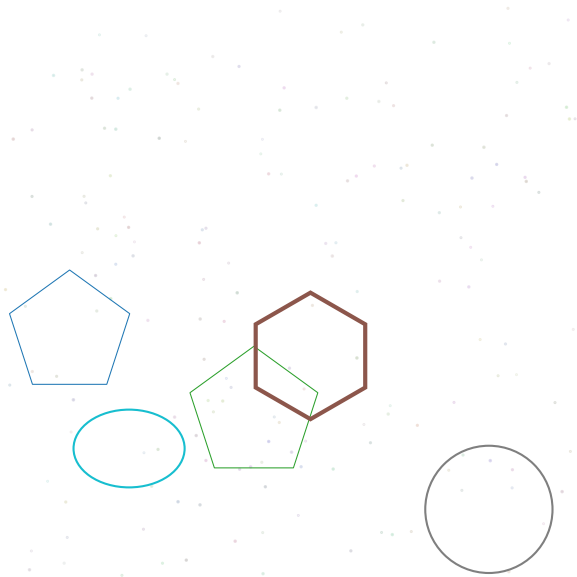[{"shape": "pentagon", "thickness": 0.5, "radius": 0.55, "center": [0.121, 0.422]}, {"shape": "pentagon", "thickness": 0.5, "radius": 0.58, "center": [0.44, 0.283]}, {"shape": "hexagon", "thickness": 2, "radius": 0.55, "center": [0.538, 0.383]}, {"shape": "circle", "thickness": 1, "radius": 0.55, "center": [0.847, 0.117]}, {"shape": "oval", "thickness": 1, "radius": 0.48, "center": [0.224, 0.222]}]